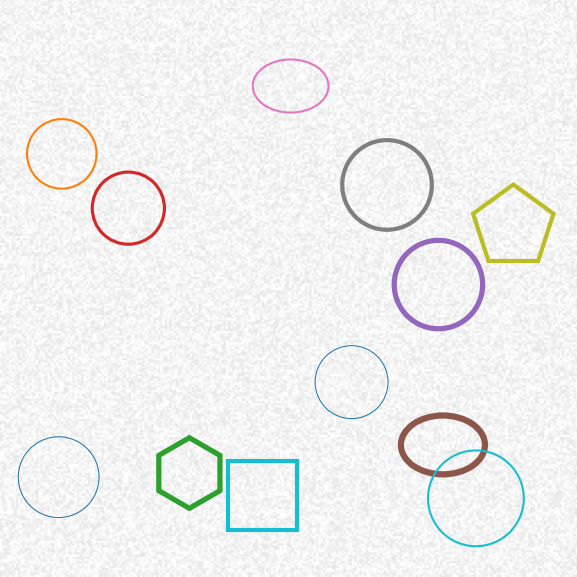[{"shape": "circle", "thickness": 0.5, "radius": 0.35, "center": [0.102, 0.173]}, {"shape": "circle", "thickness": 0.5, "radius": 0.32, "center": [0.609, 0.337]}, {"shape": "circle", "thickness": 1, "radius": 0.3, "center": [0.107, 0.733]}, {"shape": "hexagon", "thickness": 2.5, "radius": 0.31, "center": [0.328, 0.18]}, {"shape": "circle", "thickness": 1.5, "radius": 0.31, "center": [0.222, 0.639]}, {"shape": "circle", "thickness": 2.5, "radius": 0.38, "center": [0.759, 0.506]}, {"shape": "oval", "thickness": 3, "radius": 0.36, "center": [0.767, 0.229]}, {"shape": "oval", "thickness": 1, "radius": 0.33, "center": [0.503, 0.85]}, {"shape": "circle", "thickness": 2, "radius": 0.39, "center": [0.67, 0.679]}, {"shape": "pentagon", "thickness": 2, "radius": 0.37, "center": [0.889, 0.606]}, {"shape": "circle", "thickness": 1, "radius": 0.41, "center": [0.824, 0.136]}, {"shape": "square", "thickness": 2, "radius": 0.3, "center": [0.455, 0.142]}]